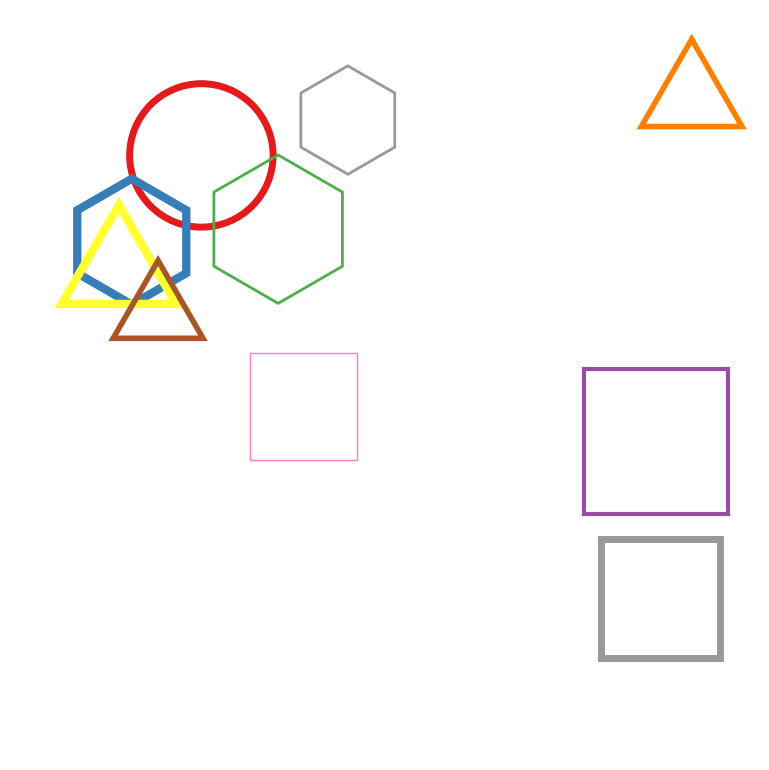[{"shape": "circle", "thickness": 2.5, "radius": 0.47, "center": [0.262, 0.798]}, {"shape": "hexagon", "thickness": 3, "radius": 0.41, "center": [0.171, 0.686]}, {"shape": "hexagon", "thickness": 1, "radius": 0.48, "center": [0.361, 0.702]}, {"shape": "square", "thickness": 1.5, "radius": 0.47, "center": [0.852, 0.427]}, {"shape": "triangle", "thickness": 2, "radius": 0.38, "center": [0.898, 0.873]}, {"shape": "triangle", "thickness": 3, "radius": 0.43, "center": [0.154, 0.648]}, {"shape": "triangle", "thickness": 2, "radius": 0.34, "center": [0.205, 0.594]}, {"shape": "square", "thickness": 0.5, "radius": 0.35, "center": [0.395, 0.472]}, {"shape": "square", "thickness": 2.5, "radius": 0.39, "center": [0.858, 0.222]}, {"shape": "hexagon", "thickness": 1, "radius": 0.35, "center": [0.452, 0.844]}]